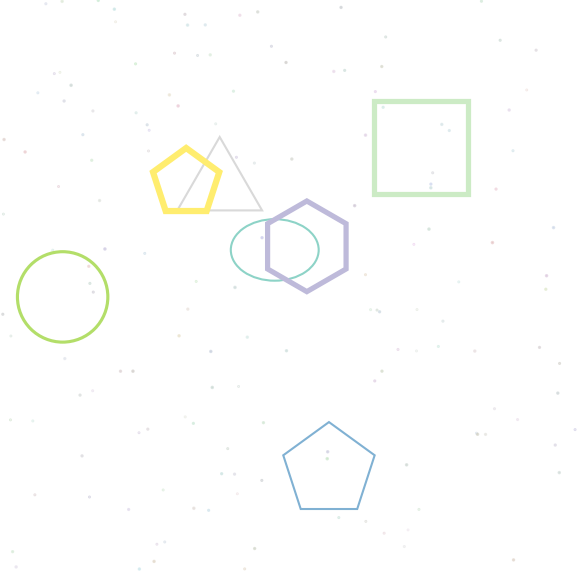[{"shape": "oval", "thickness": 1, "radius": 0.38, "center": [0.476, 0.566]}, {"shape": "hexagon", "thickness": 2.5, "radius": 0.39, "center": [0.531, 0.573]}, {"shape": "pentagon", "thickness": 1, "radius": 0.42, "center": [0.57, 0.185]}, {"shape": "circle", "thickness": 1.5, "radius": 0.39, "center": [0.108, 0.485]}, {"shape": "triangle", "thickness": 1, "radius": 0.42, "center": [0.38, 0.677]}, {"shape": "square", "thickness": 2.5, "radius": 0.4, "center": [0.729, 0.744]}, {"shape": "pentagon", "thickness": 3, "radius": 0.3, "center": [0.322, 0.683]}]